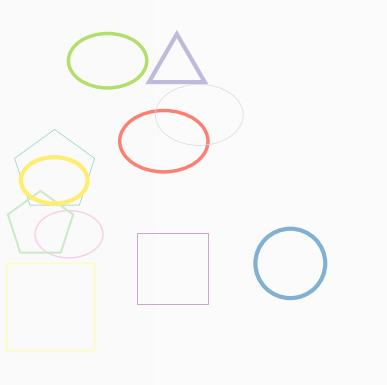[{"shape": "pentagon", "thickness": 0.5, "radius": 0.54, "center": [0.141, 0.555]}, {"shape": "square", "thickness": 1, "radius": 0.56, "center": [0.129, 0.204]}, {"shape": "triangle", "thickness": 3, "radius": 0.42, "center": [0.456, 0.828]}, {"shape": "oval", "thickness": 2.5, "radius": 0.57, "center": [0.423, 0.633]}, {"shape": "circle", "thickness": 3, "radius": 0.45, "center": [0.749, 0.316]}, {"shape": "oval", "thickness": 2.5, "radius": 0.51, "center": [0.278, 0.842]}, {"shape": "oval", "thickness": 1, "radius": 0.44, "center": [0.178, 0.392]}, {"shape": "oval", "thickness": 0.5, "radius": 0.57, "center": [0.514, 0.702]}, {"shape": "square", "thickness": 0.5, "radius": 0.46, "center": [0.445, 0.302]}, {"shape": "pentagon", "thickness": 1.5, "radius": 0.44, "center": [0.105, 0.415]}, {"shape": "oval", "thickness": 3, "radius": 0.43, "center": [0.14, 0.531]}]